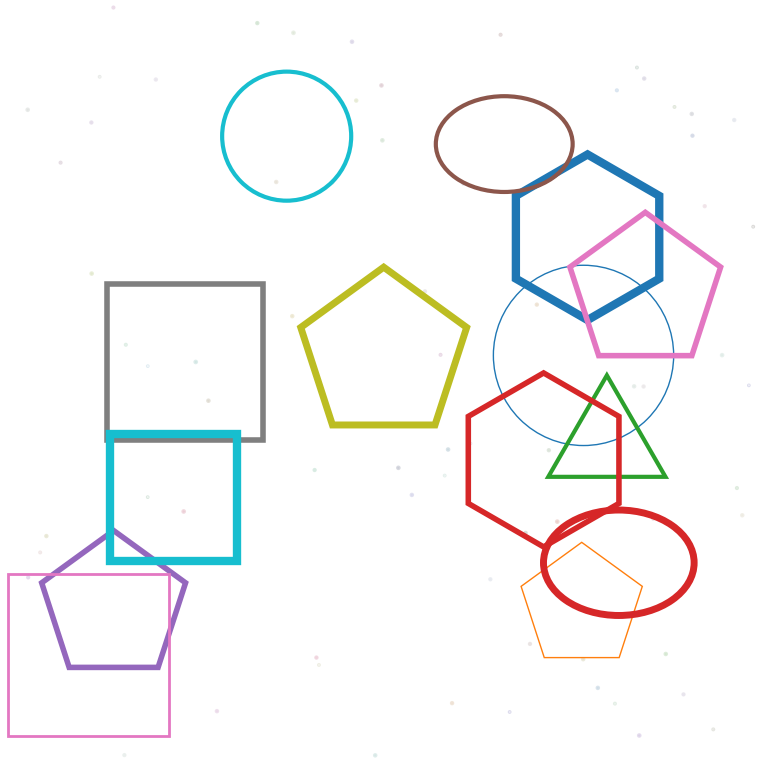[{"shape": "hexagon", "thickness": 3, "radius": 0.54, "center": [0.763, 0.692]}, {"shape": "circle", "thickness": 0.5, "radius": 0.59, "center": [0.758, 0.538]}, {"shape": "pentagon", "thickness": 0.5, "radius": 0.41, "center": [0.755, 0.213]}, {"shape": "triangle", "thickness": 1.5, "radius": 0.44, "center": [0.788, 0.425]}, {"shape": "hexagon", "thickness": 2, "radius": 0.56, "center": [0.706, 0.403]}, {"shape": "oval", "thickness": 2.5, "radius": 0.49, "center": [0.804, 0.269]}, {"shape": "pentagon", "thickness": 2, "radius": 0.49, "center": [0.148, 0.213]}, {"shape": "oval", "thickness": 1.5, "radius": 0.44, "center": [0.655, 0.813]}, {"shape": "square", "thickness": 1, "radius": 0.52, "center": [0.115, 0.15]}, {"shape": "pentagon", "thickness": 2, "radius": 0.51, "center": [0.838, 0.621]}, {"shape": "square", "thickness": 2, "radius": 0.51, "center": [0.24, 0.53]}, {"shape": "pentagon", "thickness": 2.5, "radius": 0.57, "center": [0.498, 0.54]}, {"shape": "square", "thickness": 3, "radius": 0.41, "center": [0.225, 0.354]}, {"shape": "circle", "thickness": 1.5, "radius": 0.42, "center": [0.372, 0.823]}]